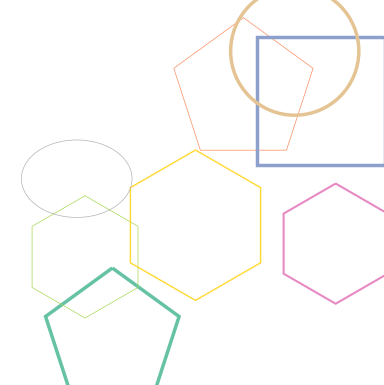[{"shape": "pentagon", "thickness": 2.5, "radius": 0.91, "center": [0.292, 0.122]}, {"shape": "pentagon", "thickness": 0.5, "radius": 0.95, "center": [0.632, 0.764]}, {"shape": "square", "thickness": 2.5, "radius": 0.83, "center": [0.833, 0.738]}, {"shape": "hexagon", "thickness": 1.5, "radius": 0.78, "center": [0.872, 0.367]}, {"shape": "hexagon", "thickness": 0.5, "radius": 0.79, "center": [0.221, 0.333]}, {"shape": "hexagon", "thickness": 1, "radius": 0.98, "center": [0.508, 0.415]}, {"shape": "circle", "thickness": 2.5, "radius": 0.83, "center": [0.766, 0.867]}, {"shape": "oval", "thickness": 0.5, "radius": 0.72, "center": [0.199, 0.536]}]